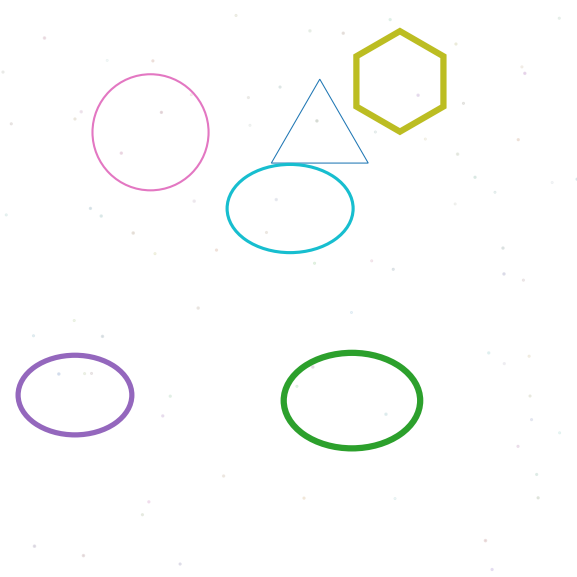[{"shape": "triangle", "thickness": 0.5, "radius": 0.48, "center": [0.554, 0.765]}, {"shape": "oval", "thickness": 3, "radius": 0.59, "center": [0.609, 0.305]}, {"shape": "oval", "thickness": 2.5, "radius": 0.49, "center": [0.13, 0.315]}, {"shape": "circle", "thickness": 1, "radius": 0.5, "center": [0.261, 0.77]}, {"shape": "hexagon", "thickness": 3, "radius": 0.44, "center": [0.692, 0.858]}, {"shape": "oval", "thickness": 1.5, "radius": 0.55, "center": [0.502, 0.638]}]